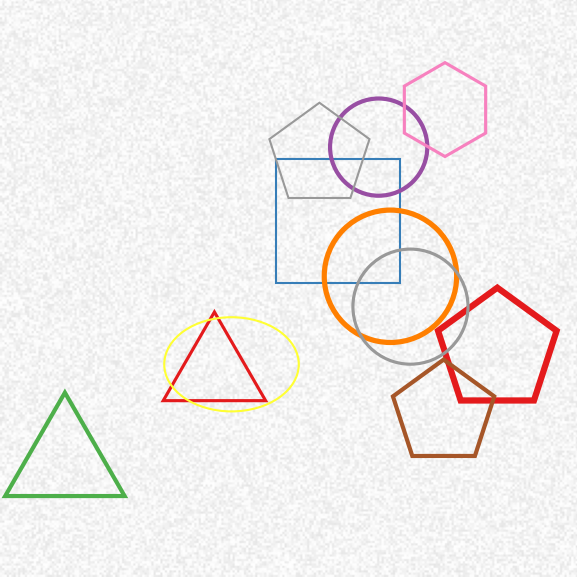[{"shape": "pentagon", "thickness": 3, "radius": 0.54, "center": [0.861, 0.393]}, {"shape": "triangle", "thickness": 1.5, "radius": 0.51, "center": [0.371, 0.357]}, {"shape": "square", "thickness": 1, "radius": 0.54, "center": [0.585, 0.616]}, {"shape": "triangle", "thickness": 2, "radius": 0.6, "center": [0.112, 0.2]}, {"shape": "circle", "thickness": 2, "radius": 0.42, "center": [0.656, 0.744]}, {"shape": "circle", "thickness": 2.5, "radius": 0.57, "center": [0.676, 0.521]}, {"shape": "oval", "thickness": 1, "radius": 0.58, "center": [0.401, 0.368]}, {"shape": "pentagon", "thickness": 2, "radius": 0.46, "center": [0.768, 0.284]}, {"shape": "hexagon", "thickness": 1.5, "radius": 0.41, "center": [0.771, 0.809]}, {"shape": "pentagon", "thickness": 1, "radius": 0.46, "center": [0.553, 0.73]}, {"shape": "circle", "thickness": 1.5, "radius": 0.5, "center": [0.711, 0.468]}]